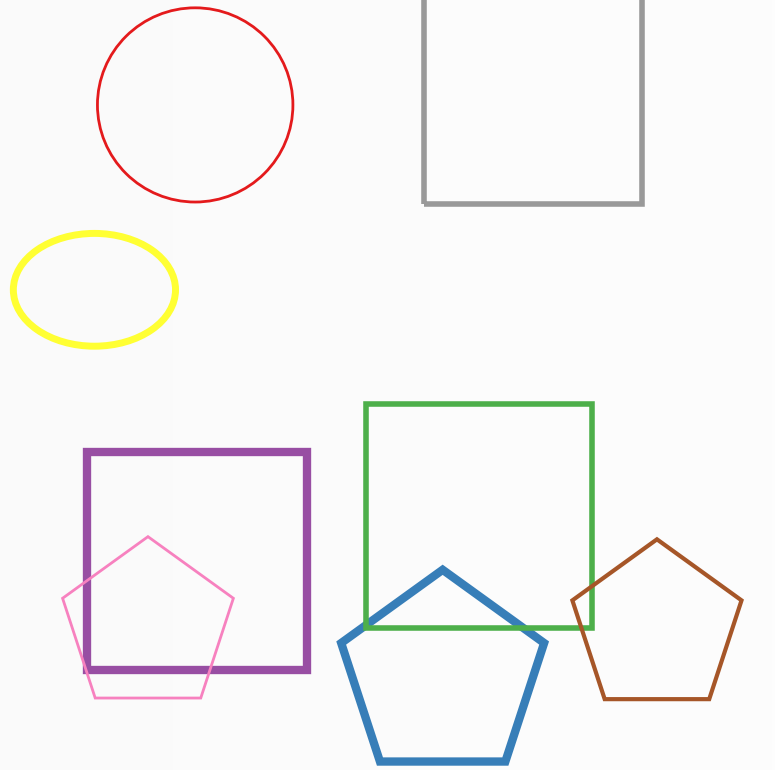[{"shape": "circle", "thickness": 1, "radius": 0.63, "center": [0.252, 0.864]}, {"shape": "pentagon", "thickness": 3, "radius": 0.69, "center": [0.571, 0.122]}, {"shape": "square", "thickness": 2, "radius": 0.73, "center": [0.618, 0.33]}, {"shape": "square", "thickness": 3, "radius": 0.71, "center": [0.254, 0.271]}, {"shape": "oval", "thickness": 2.5, "radius": 0.52, "center": [0.122, 0.624]}, {"shape": "pentagon", "thickness": 1.5, "radius": 0.57, "center": [0.848, 0.185]}, {"shape": "pentagon", "thickness": 1, "radius": 0.58, "center": [0.191, 0.187]}, {"shape": "square", "thickness": 2, "radius": 0.7, "center": [0.688, 0.875]}]